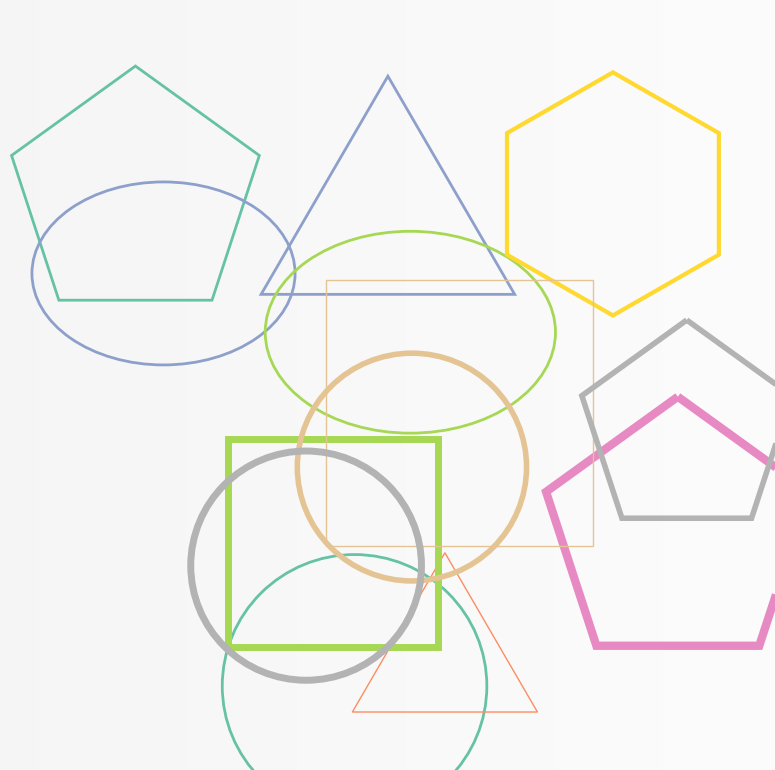[{"shape": "circle", "thickness": 1, "radius": 0.85, "center": [0.457, 0.109]}, {"shape": "pentagon", "thickness": 1, "radius": 0.84, "center": [0.175, 0.746]}, {"shape": "triangle", "thickness": 0.5, "radius": 0.69, "center": [0.574, 0.144]}, {"shape": "triangle", "thickness": 1, "radius": 0.94, "center": [0.5, 0.712]}, {"shape": "oval", "thickness": 1, "radius": 0.85, "center": [0.211, 0.645]}, {"shape": "pentagon", "thickness": 3, "radius": 0.89, "center": [0.875, 0.306]}, {"shape": "square", "thickness": 2.5, "radius": 0.68, "center": [0.429, 0.295]}, {"shape": "oval", "thickness": 1, "radius": 0.94, "center": [0.529, 0.569]}, {"shape": "hexagon", "thickness": 1.5, "radius": 0.79, "center": [0.791, 0.748]}, {"shape": "square", "thickness": 0.5, "radius": 0.86, "center": [0.593, 0.464]}, {"shape": "circle", "thickness": 2, "radius": 0.74, "center": [0.532, 0.393]}, {"shape": "circle", "thickness": 2.5, "radius": 0.74, "center": [0.395, 0.265]}, {"shape": "pentagon", "thickness": 2, "radius": 0.71, "center": [0.886, 0.442]}]